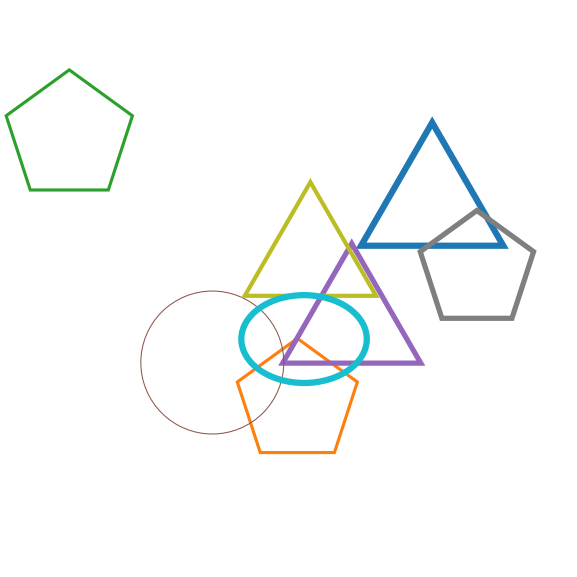[{"shape": "triangle", "thickness": 3, "radius": 0.71, "center": [0.748, 0.645]}, {"shape": "pentagon", "thickness": 1.5, "radius": 0.55, "center": [0.515, 0.304]}, {"shape": "pentagon", "thickness": 1.5, "radius": 0.57, "center": [0.12, 0.763]}, {"shape": "triangle", "thickness": 2.5, "radius": 0.69, "center": [0.609, 0.439]}, {"shape": "circle", "thickness": 0.5, "radius": 0.62, "center": [0.368, 0.371]}, {"shape": "pentagon", "thickness": 2.5, "radius": 0.52, "center": [0.826, 0.531]}, {"shape": "triangle", "thickness": 2, "radius": 0.66, "center": [0.537, 0.553]}, {"shape": "oval", "thickness": 3, "radius": 0.54, "center": [0.527, 0.412]}]